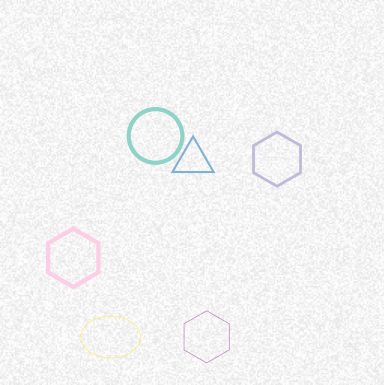[{"shape": "circle", "thickness": 3, "radius": 0.35, "center": [0.404, 0.647]}, {"shape": "hexagon", "thickness": 2, "radius": 0.35, "center": [0.72, 0.587]}, {"shape": "triangle", "thickness": 1.5, "radius": 0.31, "center": [0.501, 0.584]}, {"shape": "hexagon", "thickness": 3, "radius": 0.38, "center": [0.19, 0.331]}, {"shape": "hexagon", "thickness": 0.5, "radius": 0.34, "center": [0.537, 0.125]}, {"shape": "oval", "thickness": 0.5, "radius": 0.39, "center": [0.288, 0.124]}]